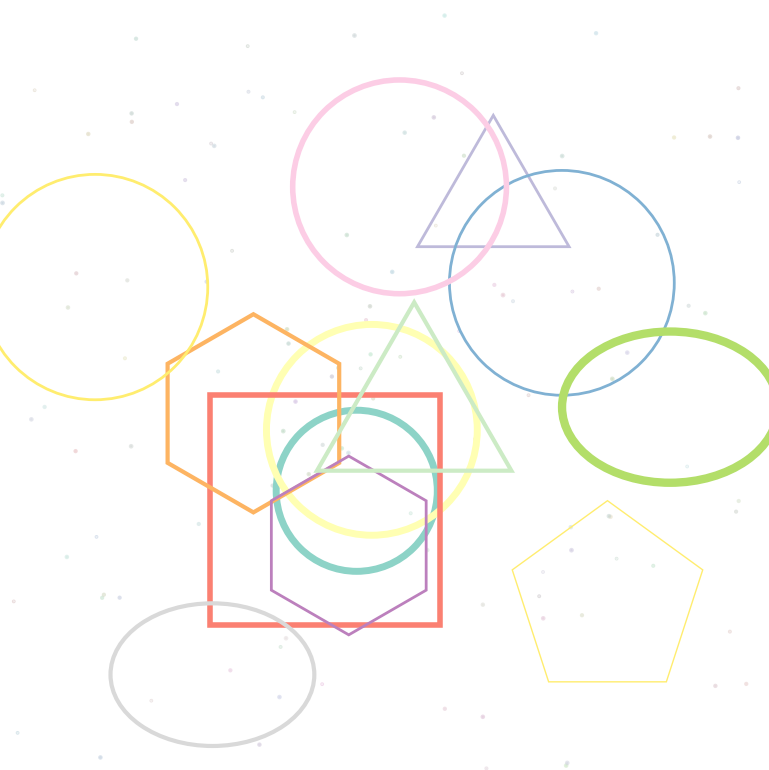[{"shape": "circle", "thickness": 2.5, "radius": 0.52, "center": [0.463, 0.363]}, {"shape": "circle", "thickness": 2.5, "radius": 0.68, "center": [0.483, 0.442]}, {"shape": "triangle", "thickness": 1, "radius": 0.57, "center": [0.641, 0.736]}, {"shape": "square", "thickness": 2, "radius": 0.75, "center": [0.422, 0.337]}, {"shape": "circle", "thickness": 1, "radius": 0.73, "center": [0.73, 0.633]}, {"shape": "hexagon", "thickness": 1.5, "radius": 0.64, "center": [0.329, 0.463]}, {"shape": "oval", "thickness": 3, "radius": 0.7, "center": [0.87, 0.471]}, {"shape": "circle", "thickness": 2, "radius": 0.69, "center": [0.519, 0.757]}, {"shape": "oval", "thickness": 1.5, "radius": 0.66, "center": [0.276, 0.124]}, {"shape": "hexagon", "thickness": 1, "radius": 0.58, "center": [0.453, 0.292]}, {"shape": "triangle", "thickness": 1.5, "radius": 0.73, "center": [0.538, 0.462]}, {"shape": "circle", "thickness": 1, "radius": 0.73, "center": [0.123, 0.627]}, {"shape": "pentagon", "thickness": 0.5, "radius": 0.65, "center": [0.789, 0.22]}]